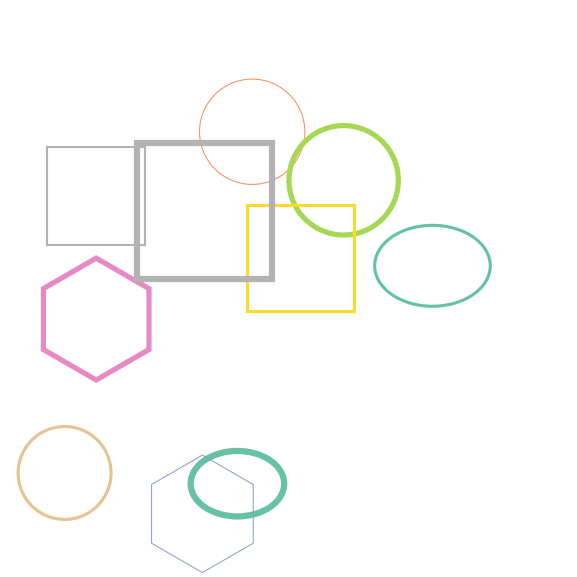[{"shape": "oval", "thickness": 1.5, "radius": 0.5, "center": [0.749, 0.539]}, {"shape": "oval", "thickness": 3, "radius": 0.41, "center": [0.411, 0.162]}, {"shape": "circle", "thickness": 0.5, "radius": 0.46, "center": [0.437, 0.771]}, {"shape": "hexagon", "thickness": 0.5, "radius": 0.51, "center": [0.35, 0.109]}, {"shape": "hexagon", "thickness": 2.5, "radius": 0.53, "center": [0.167, 0.447]}, {"shape": "circle", "thickness": 2.5, "radius": 0.47, "center": [0.595, 0.687]}, {"shape": "square", "thickness": 1.5, "radius": 0.46, "center": [0.52, 0.552]}, {"shape": "circle", "thickness": 1.5, "radius": 0.4, "center": [0.112, 0.18]}, {"shape": "square", "thickness": 3, "radius": 0.59, "center": [0.354, 0.634]}, {"shape": "square", "thickness": 1, "radius": 0.42, "center": [0.166, 0.66]}]